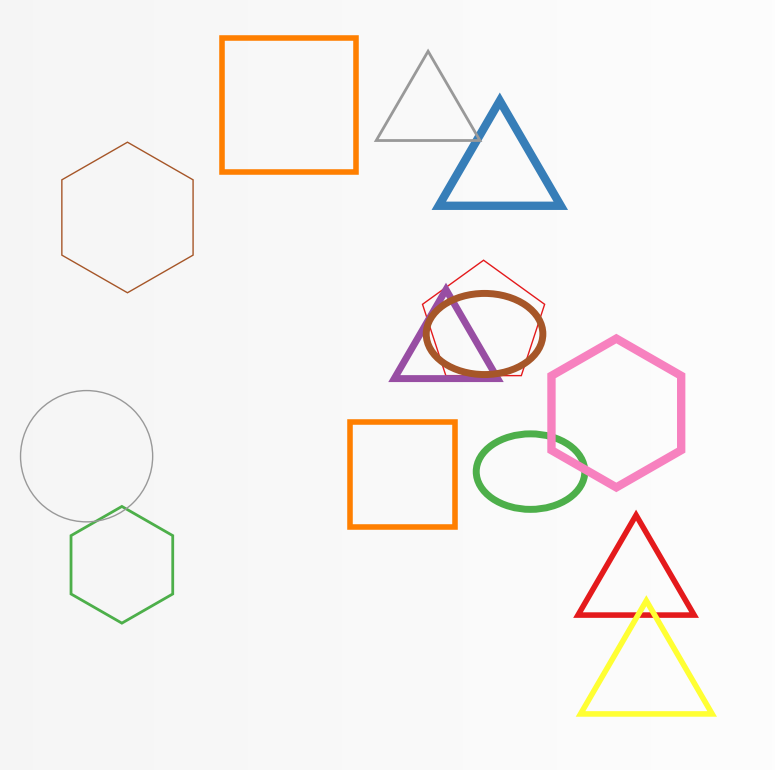[{"shape": "triangle", "thickness": 2, "radius": 0.43, "center": [0.821, 0.244]}, {"shape": "pentagon", "thickness": 0.5, "radius": 0.41, "center": [0.624, 0.579]}, {"shape": "triangle", "thickness": 3, "radius": 0.45, "center": [0.645, 0.778]}, {"shape": "hexagon", "thickness": 1, "radius": 0.38, "center": [0.157, 0.267]}, {"shape": "oval", "thickness": 2.5, "radius": 0.35, "center": [0.685, 0.388]}, {"shape": "triangle", "thickness": 2.5, "radius": 0.39, "center": [0.575, 0.547]}, {"shape": "square", "thickness": 2, "radius": 0.34, "center": [0.519, 0.384]}, {"shape": "square", "thickness": 2, "radius": 0.43, "center": [0.373, 0.864]}, {"shape": "triangle", "thickness": 2, "radius": 0.49, "center": [0.834, 0.122]}, {"shape": "oval", "thickness": 2.5, "radius": 0.38, "center": [0.625, 0.566]}, {"shape": "hexagon", "thickness": 0.5, "radius": 0.49, "center": [0.164, 0.718]}, {"shape": "hexagon", "thickness": 3, "radius": 0.48, "center": [0.795, 0.464]}, {"shape": "circle", "thickness": 0.5, "radius": 0.43, "center": [0.112, 0.408]}, {"shape": "triangle", "thickness": 1, "radius": 0.39, "center": [0.552, 0.856]}]